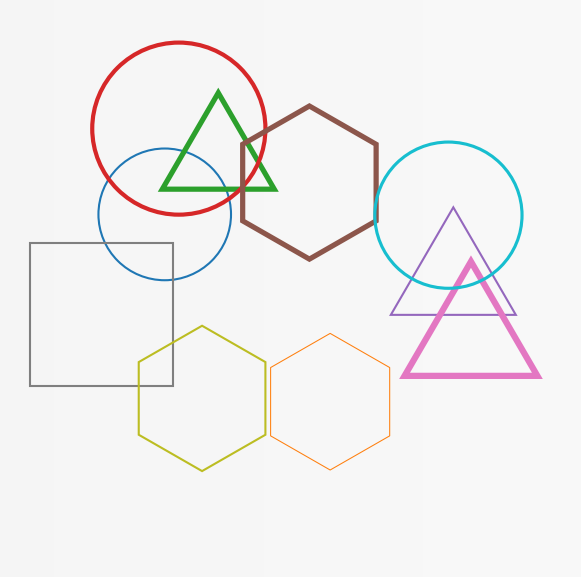[{"shape": "circle", "thickness": 1, "radius": 0.57, "center": [0.283, 0.628]}, {"shape": "hexagon", "thickness": 0.5, "radius": 0.59, "center": [0.568, 0.304]}, {"shape": "triangle", "thickness": 2.5, "radius": 0.56, "center": [0.376, 0.727]}, {"shape": "circle", "thickness": 2, "radius": 0.74, "center": [0.308, 0.776]}, {"shape": "triangle", "thickness": 1, "radius": 0.62, "center": [0.78, 0.516]}, {"shape": "hexagon", "thickness": 2.5, "radius": 0.66, "center": [0.532, 0.683]}, {"shape": "triangle", "thickness": 3, "radius": 0.66, "center": [0.81, 0.414]}, {"shape": "square", "thickness": 1, "radius": 0.62, "center": [0.175, 0.454]}, {"shape": "hexagon", "thickness": 1, "radius": 0.63, "center": [0.348, 0.309]}, {"shape": "circle", "thickness": 1.5, "radius": 0.63, "center": [0.772, 0.627]}]